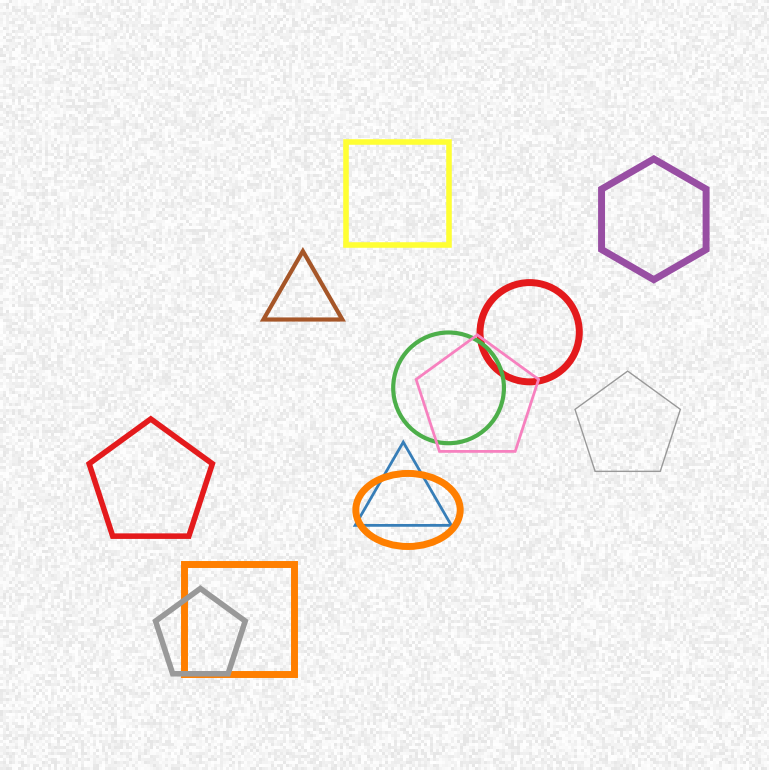[{"shape": "circle", "thickness": 2.5, "radius": 0.32, "center": [0.688, 0.569]}, {"shape": "pentagon", "thickness": 2, "radius": 0.42, "center": [0.196, 0.372]}, {"shape": "triangle", "thickness": 1, "radius": 0.36, "center": [0.524, 0.354]}, {"shape": "circle", "thickness": 1.5, "radius": 0.36, "center": [0.583, 0.496]}, {"shape": "hexagon", "thickness": 2.5, "radius": 0.39, "center": [0.849, 0.715]}, {"shape": "oval", "thickness": 2.5, "radius": 0.34, "center": [0.53, 0.338]}, {"shape": "square", "thickness": 2.5, "radius": 0.36, "center": [0.31, 0.196]}, {"shape": "square", "thickness": 2, "radius": 0.33, "center": [0.516, 0.749]}, {"shape": "triangle", "thickness": 1.5, "radius": 0.3, "center": [0.393, 0.615]}, {"shape": "pentagon", "thickness": 1, "radius": 0.42, "center": [0.62, 0.481]}, {"shape": "pentagon", "thickness": 0.5, "radius": 0.36, "center": [0.815, 0.446]}, {"shape": "pentagon", "thickness": 2, "radius": 0.31, "center": [0.26, 0.174]}]